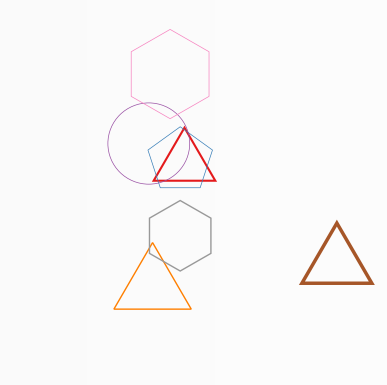[{"shape": "triangle", "thickness": 1.5, "radius": 0.46, "center": [0.476, 0.577]}, {"shape": "pentagon", "thickness": 0.5, "radius": 0.44, "center": [0.465, 0.583]}, {"shape": "circle", "thickness": 0.5, "radius": 0.53, "center": [0.384, 0.627]}, {"shape": "triangle", "thickness": 1, "radius": 0.58, "center": [0.394, 0.255]}, {"shape": "triangle", "thickness": 2.5, "radius": 0.52, "center": [0.869, 0.316]}, {"shape": "hexagon", "thickness": 0.5, "radius": 0.58, "center": [0.439, 0.808]}, {"shape": "hexagon", "thickness": 1, "radius": 0.46, "center": [0.465, 0.388]}]